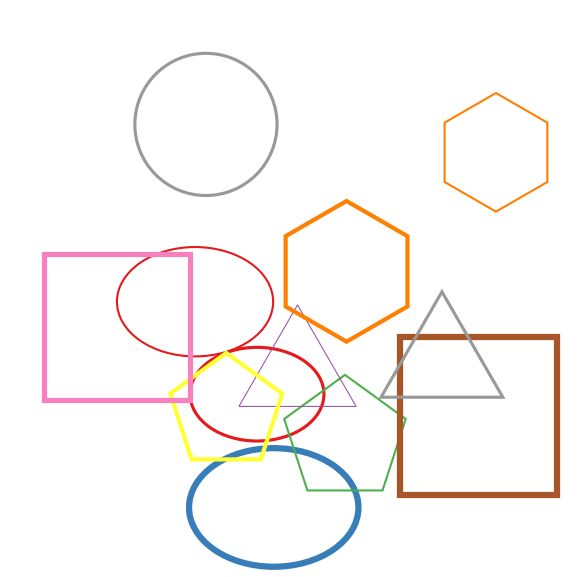[{"shape": "oval", "thickness": 1.5, "radius": 0.58, "center": [0.445, 0.317]}, {"shape": "oval", "thickness": 1, "radius": 0.68, "center": [0.338, 0.477]}, {"shape": "oval", "thickness": 3, "radius": 0.73, "center": [0.474, 0.12]}, {"shape": "pentagon", "thickness": 1, "radius": 0.55, "center": [0.597, 0.239]}, {"shape": "triangle", "thickness": 0.5, "radius": 0.59, "center": [0.515, 0.354]}, {"shape": "hexagon", "thickness": 2, "radius": 0.61, "center": [0.6, 0.529]}, {"shape": "hexagon", "thickness": 1, "radius": 0.51, "center": [0.859, 0.735]}, {"shape": "pentagon", "thickness": 2, "radius": 0.51, "center": [0.392, 0.286]}, {"shape": "square", "thickness": 3, "radius": 0.68, "center": [0.829, 0.279]}, {"shape": "square", "thickness": 2.5, "radius": 0.63, "center": [0.203, 0.433]}, {"shape": "triangle", "thickness": 1.5, "radius": 0.61, "center": [0.765, 0.372]}, {"shape": "circle", "thickness": 1.5, "radius": 0.62, "center": [0.357, 0.784]}]